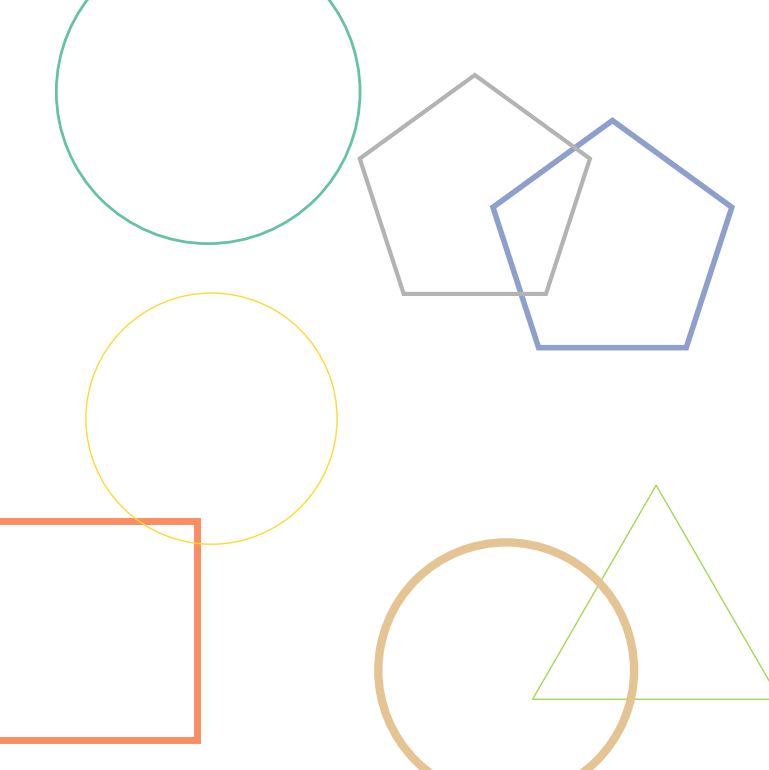[{"shape": "circle", "thickness": 1, "radius": 0.99, "center": [0.27, 0.881]}, {"shape": "square", "thickness": 2.5, "radius": 0.71, "center": [0.115, 0.181]}, {"shape": "pentagon", "thickness": 2, "radius": 0.82, "center": [0.795, 0.68]}, {"shape": "triangle", "thickness": 0.5, "radius": 0.93, "center": [0.852, 0.185]}, {"shape": "circle", "thickness": 0.5, "radius": 0.82, "center": [0.275, 0.456]}, {"shape": "circle", "thickness": 3, "radius": 0.83, "center": [0.657, 0.129]}, {"shape": "pentagon", "thickness": 1.5, "radius": 0.79, "center": [0.617, 0.745]}]